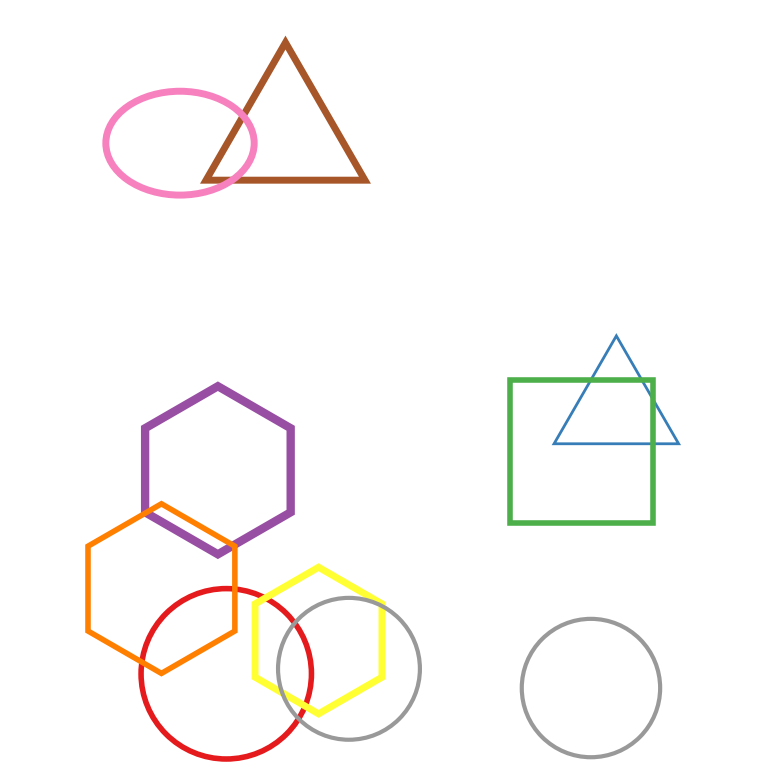[{"shape": "circle", "thickness": 2, "radius": 0.55, "center": [0.294, 0.125]}, {"shape": "triangle", "thickness": 1, "radius": 0.47, "center": [0.8, 0.47]}, {"shape": "square", "thickness": 2, "radius": 0.46, "center": [0.755, 0.414]}, {"shape": "hexagon", "thickness": 3, "radius": 0.55, "center": [0.283, 0.389]}, {"shape": "hexagon", "thickness": 2, "radius": 0.55, "center": [0.21, 0.236]}, {"shape": "hexagon", "thickness": 2.5, "radius": 0.48, "center": [0.414, 0.168]}, {"shape": "triangle", "thickness": 2.5, "radius": 0.6, "center": [0.371, 0.826]}, {"shape": "oval", "thickness": 2.5, "radius": 0.48, "center": [0.234, 0.814]}, {"shape": "circle", "thickness": 1.5, "radius": 0.46, "center": [0.453, 0.131]}, {"shape": "circle", "thickness": 1.5, "radius": 0.45, "center": [0.767, 0.106]}]